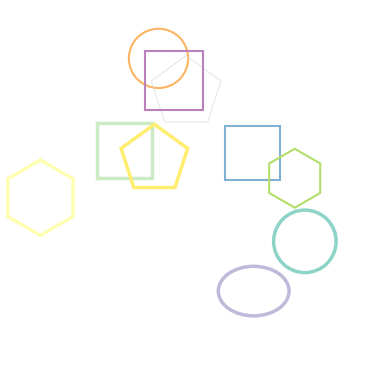[{"shape": "circle", "thickness": 2.5, "radius": 0.41, "center": [0.792, 0.373]}, {"shape": "hexagon", "thickness": 2.5, "radius": 0.49, "center": [0.105, 0.487]}, {"shape": "oval", "thickness": 2.5, "radius": 0.46, "center": [0.659, 0.244]}, {"shape": "square", "thickness": 1.5, "radius": 0.36, "center": [0.656, 0.602]}, {"shape": "circle", "thickness": 1.5, "radius": 0.39, "center": [0.412, 0.848]}, {"shape": "hexagon", "thickness": 1.5, "radius": 0.38, "center": [0.766, 0.537]}, {"shape": "pentagon", "thickness": 0.5, "radius": 0.48, "center": [0.484, 0.76]}, {"shape": "square", "thickness": 1.5, "radius": 0.38, "center": [0.452, 0.79]}, {"shape": "square", "thickness": 2.5, "radius": 0.35, "center": [0.323, 0.609]}, {"shape": "pentagon", "thickness": 2.5, "radius": 0.45, "center": [0.401, 0.586]}]